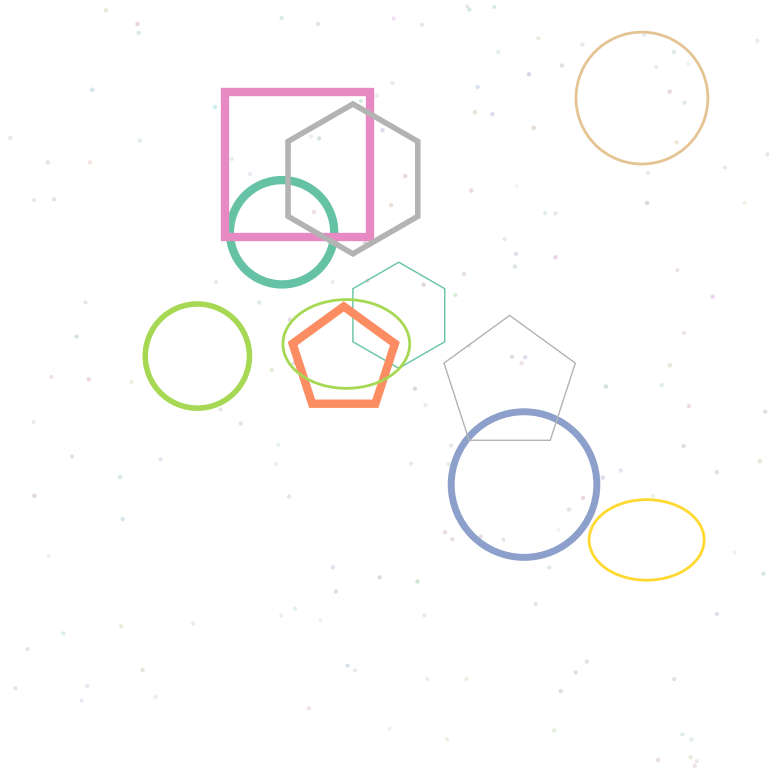[{"shape": "hexagon", "thickness": 0.5, "radius": 0.34, "center": [0.518, 0.591]}, {"shape": "circle", "thickness": 3, "radius": 0.34, "center": [0.366, 0.698]}, {"shape": "pentagon", "thickness": 3, "radius": 0.35, "center": [0.446, 0.532]}, {"shape": "circle", "thickness": 2.5, "radius": 0.47, "center": [0.681, 0.371]}, {"shape": "square", "thickness": 3, "radius": 0.47, "center": [0.386, 0.787]}, {"shape": "oval", "thickness": 1, "radius": 0.41, "center": [0.45, 0.553]}, {"shape": "circle", "thickness": 2, "radius": 0.34, "center": [0.256, 0.538]}, {"shape": "oval", "thickness": 1, "radius": 0.37, "center": [0.84, 0.299]}, {"shape": "circle", "thickness": 1, "radius": 0.43, "center": [0.834, 0.873]}, {"shape": "hexagon", "thickness": 2, "radius": 0.49, "center": [0.458, 0.768]}, {"shape": "pentagon", "thickness": 0.5, "radius": 0.45, "center": [0.662, 0.501]}]